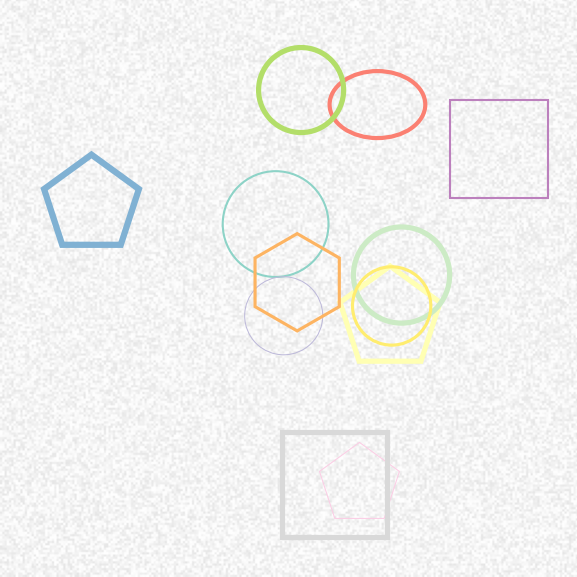[{"shape": "circle", "thickness": 1, "radius": 0.46, "center": [0.477, 0.611]}, {"shape": "pentagon", "thickness": 2.5, "radius": 0.46, "center": [0.675, 0.447]}, {"shape": "circle", "thickness": 0.5, "radius": 0.34, "center": [0.491, 0.452]}, {"shape": "oval", "thickness": 2, "radius": 0.41, "center": [0.654, 0.818]}, {"shape": "pentagon", "thickness": 3, "radius": 0.43, "center": [0.158, 0.645]}, {"shape": "hexagon", "thickness": 1.5, "radius": 0.42, "center": [0.515, 0.51]}, {"shape": "circle", "thickness": 2.5, "radius": 0.37, "center": [0.521, 0.843]}, {"shape": "pentagon", "thickness": 0.5, "radius": 0.36, "center": [0.622, 0.16]}, {"shape": "square", "thickness": 2.5, "radius": 0.45, "center": [0.58, 0.16]}, {"shape": "square", "thickness": 1, "radius": 0.42, "center": [0.865, 0.741]}, {"shape": "circle", "thickness": 2.5, "radius": 0.42, "center": [0.695, 0.523]}, {"shape": "circle", "thickness": 1.5, "radius": 0.34, "center": [0.678, 0.469]}]